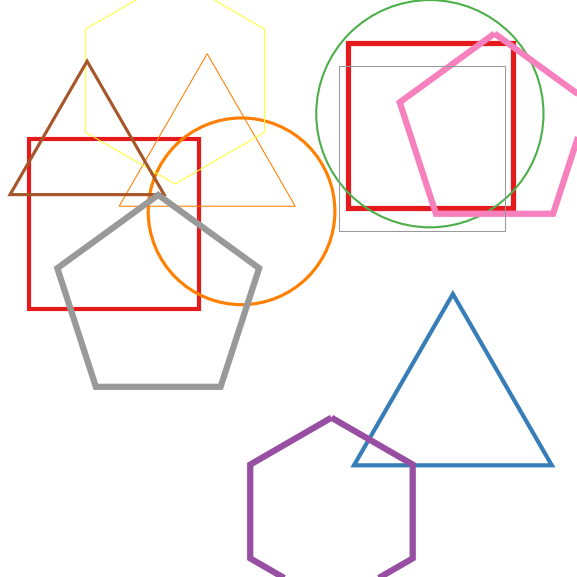[{"shape": "square", "thickness": 2.5, "radius": 0.72, "center": [0.746, 0.782]}, {"shape": "square", "thickness": 2, "radius": 0.73, "center": [0.197, 0.611]}, {"shape": "triangle", "thickness": 2, "radius": 0.99, "center": [0.784, 0.292]}, {"shape": "circle", "thickness": 1, "radius": 0.98, "center": [0.744, 0.802]}, {"shape": "hexagon", "thickness": 3, "radius": 0.81, "center": [0.574, 0.113]}, {"shape": "circle", "thickness": 1.5, "radius": 0.81, "center": [0.418, 0.633]}, {"shape": "triangle", "thickness": 0.5, "radius": 0.88, "center": [0.359, 0.73]}, {"shape": "hexagon", "thickness": 0.5, "radius": 0.89, "center": [0.303, 0.859]}, {"shape": "triangle", "thickness": 1.5, "radius": 0.77, "center": [0.151, 0.739]}, {"shape": "pentagon", "thickness": 3, "radius": 0.86, "center": [0.856, 0.769]}, {"shape": "square", "thickness": 0.5, "radius": 0.72, "center": [0.73, 0.742]}, {"shape": "pentagon", "thickness": 3, "radius": 0.92, "center": [0.274, 0.478]}]